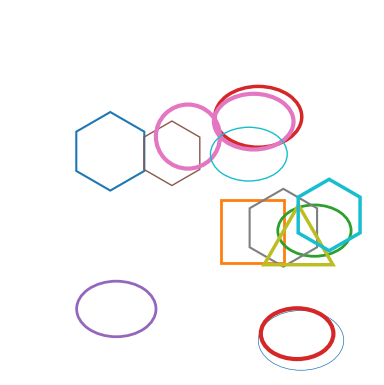[{"shape": "hexagon", "thickness": 1.5, "radius": 0.51, "center": [0.286, 0.607]}, {"shape": "oval", "thickness": 0.5, "radius": 0.55, "center": [0.782, 0.116]}, {"shape": "square", "thickness": 2, "radius": 0.41, "center": [0.656, 0.398]}, {"shape": "oval", "thickness": 2, "radius": 0.48, "center": [0.817, 0.401]}, {"shape": "oval", "thickness": 3, "radius": 0.47, "center": [0.772, 0.133]}, {"shape": "oval", "thickness": 2.5, "radius": 0.56, "center": [0.671, 0.697]}, {"shape": "oval", "thickness": 2, "radius": 0.52, "center": [0.302, 0.197]}, {"shape": "hexagon", "thickness": 1, "radius": 0.42, "center": [0.446, 0.602]}, {"shape": "circle", "thickness": 3, "radius": 0.42, "center": [0.488, 0.645]}, {"shape": "oval", "thickness": 3, "radius": 0.52, "center": [0.659, 0.684]}, {"shape": "hexagon", "thickness": 1.5, "radius": 0.51, "center": [0.736, 0.408]}, {"shape": "triangle", "thickness": 2.5, "radius": 0.52, "center": [0.775, 0.364]}, {"shape": "oval", "thickness": 1, "radius": 0.5, "center": [0.646, 0.6]}, {"shape": "hexagon", "thickness": 2.5, "radius": 0.46, "center": [0.855, 0.442]}]